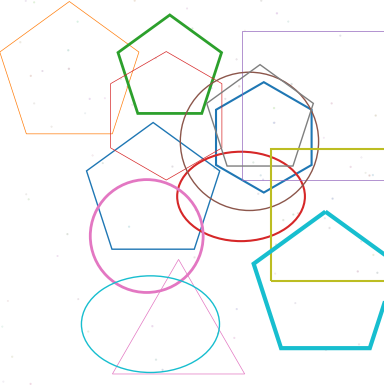[{"shape": "pentagon", "thickness": 1, "radius": 0.91, "center": [0.398, 0.5]}, {"shape": "hexagon", "thickness": 1.5, "radius": 0.72, "center": [0.685, 0.643]}, {"shape": "pentagon", "thickness": 0.5, "radius": 0.95, "center": [0.18, 0.806]}, {"shape": "pentagon", "thickness": 2, "radius": 0.71, "center": [0.441, 0.82]}, {"shape": "hexagon", "thickness": 0.5, "radius": 0.83, "center": [0.432, 0.699]}, {"shape": "oval", "thickness": 1.5, "radius": 0.83, "center": [0.626, 0.49]}, {"shape": "square", "thickness": 0.5, "radius": 0.97, "center": [0.822, 0.725]}, {"shape": "circle", "thickness": 1, "radius": 0.9, "center": [0.648, 0.633]}, {"shape": "triangle", "thickness": 0.5, "radius": 0.99, "center": [0.464, 0.128]}, {"shape": "circle", "thickness": 2, "radius": 0.73, "center": [0.381, 0.387]}, {"shape": "pentagon", "thickness": 1, "radius": 0.73, "center": [0.675, 0.687]}, {"shape": "square", "thickness": 1.5, "radius": 0.85, "center": [0.876, 0.442]}, {"shape": "oval", "thickness": 1, "radius": 0.9, "center": [0.391, 0.158]}, {"shape": "pentagon", "thickness": 3, "radius": 0.98, "center": [0.845, 0.254]}]